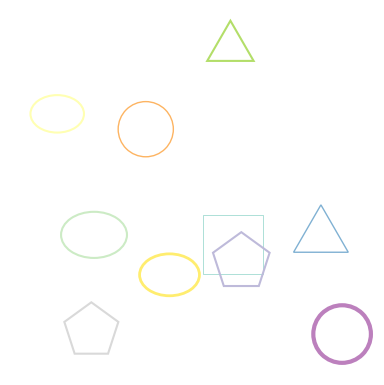[{"shape": "square", "thickness": 0.5, "radius": 0.38, "center": [0.605, 0.365]}, {"shape": "oval", "thickness": 1.5, "radius": 0.35, "center": [0.149, 0.704]}, {"shape": "pentagon", "thickness": 1.5, "radius": 0.39, "center": [0.627, 0.32]}, {"shape": "triangle", "thickness": 1, "radius": 0.41, "center": [0.834, 0.386]}, {"shape": "circle", "thickness": 1, "radius": 0.36, "center": [0.379, 0.664]}, {"shape": "triangle", "thickness": 1.5, "radius": 0.35, "center": [0.598, 0.877]}, {"shape": "pentagon", "thickness": 1.5, "radius": 0.37, "center": [0.237, 0.141]}, {"shape": "circle", "thickness": 3, "radius": 0.37, "center": [0.889, 0.132]}, {"shape": "oval", "thickness": 1.5, "radius": 0.43, "center": [0.244, 0.39]}, {"shape": "oval", "thickness": 2, "radius": 0.39, "center": [0.44, 0.286]}]